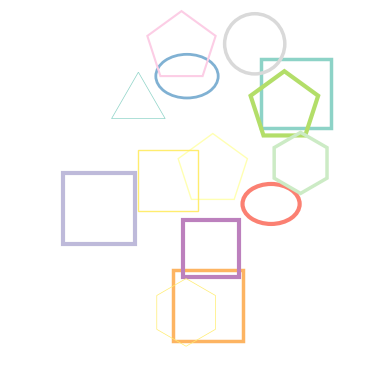[{"shape": "square", "thickness": 2.5, "radius": 0.45, "center": [0.769, 0.757]}, {"shape": "triangle", "thickness": 0.5, "radius": 0.4, "center": [0.359, 0.732]}, {"shape": "pentagon", "thickness": 1, "radius": 0.47, "center": [0.553, 0.559]}, {"shape": "square", "thickness": 3, "radius": 0.46, "center": [0.257, 0.459]}, {"shape": "oval", "thickness": 3, "radius": 0.37, "center": [0.704, 0.47]}, {"shape": "oval", "thickness": 2, "radius": 0.4, "center": [0.486, 0.802]}, {"shape": "square", "thickness": 2.5, "radius": 0.46, "center": [0.54, 0.206]}, {"shape": "pentagon", "thickness": 3, "radius": 0.46, "center": [0.739, 0.723]}, {"shape": "pentagon", "thickness": 1.5, "radius": 0.47, "center": [0.471, 0.878]}, {"shape": "circle", "thickness": 2.5, "radius": 0.39, "center": [0.662, 0.886]}, {"shape": "square", "thickness": 3, "radius": 0.37, "center": [0.549, 0.354]}, {"shape": "hexagon", "thickness": 2.5, "radius": 0.4, "center": [0.781, 0.577]}, {"shape": "square", "thickness": 1, "radius": 0.39, "center": [0.437, 0.531]}, {"shape": "hexagon", "thickness": 0.5, "radius": 0.44, "center": [0.483, 0.189]}]